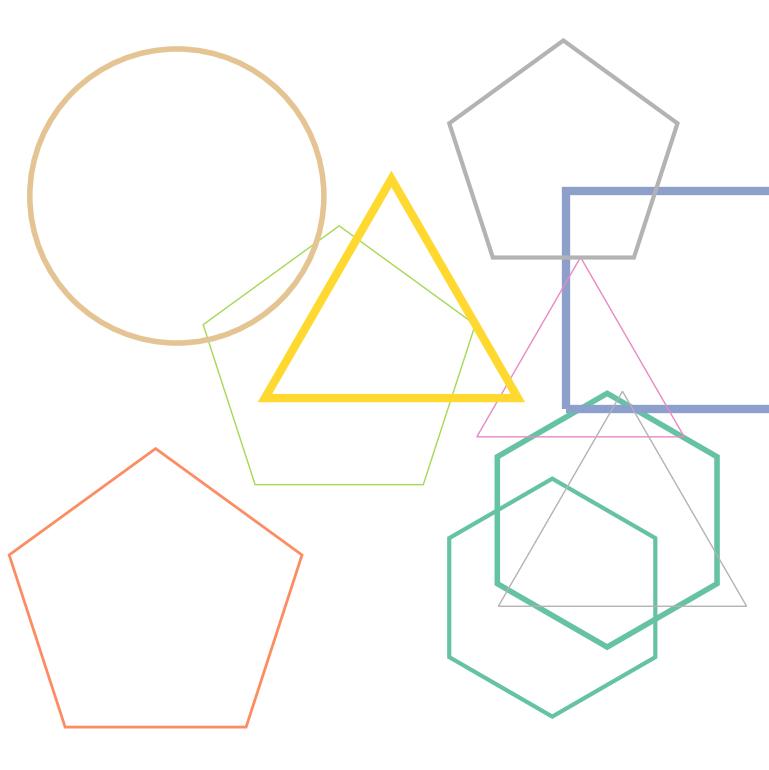[{"shape": "hexagon", "thickness": 2, "radius": 0.82, "center": [0.789, 0.324]}, {"shape": "hexagon", "thickness": 1.5, "radius": 0.77, "center": [0.717, 0.224]}, {"shape": "pentagon", "thickness": 1, "radius": 1.0, "center": [0.202, 0.217]}, {"shape": "square", "thickness": 3, "radius": 0.71, "center": [0.877, 0.611]}, {"shape": "triangle", "thickness": 0.5, "radius": 0.78, "center": [0.754, 0.51]}, {"shape": "pentagon", "thickness": 0.5, "radius": 0.93, "center": [0.441, 0.521]}, {"shape": "triangle", "thickness": 3, "radius": 0.95, "center": [0.508, 0.578]}, {"shape": "circle", "thickness": 2, "radius": 0.95, "center": [0.23, 0.745]}, {"shape": "triangle", "thickness": 0.5, "radius": 0.93, "center": [0.808, 0.306]}, {"shape": "pentagon", "thickness": 1.5, "radius": 0.78, "center": [0.732, 0.792]}]